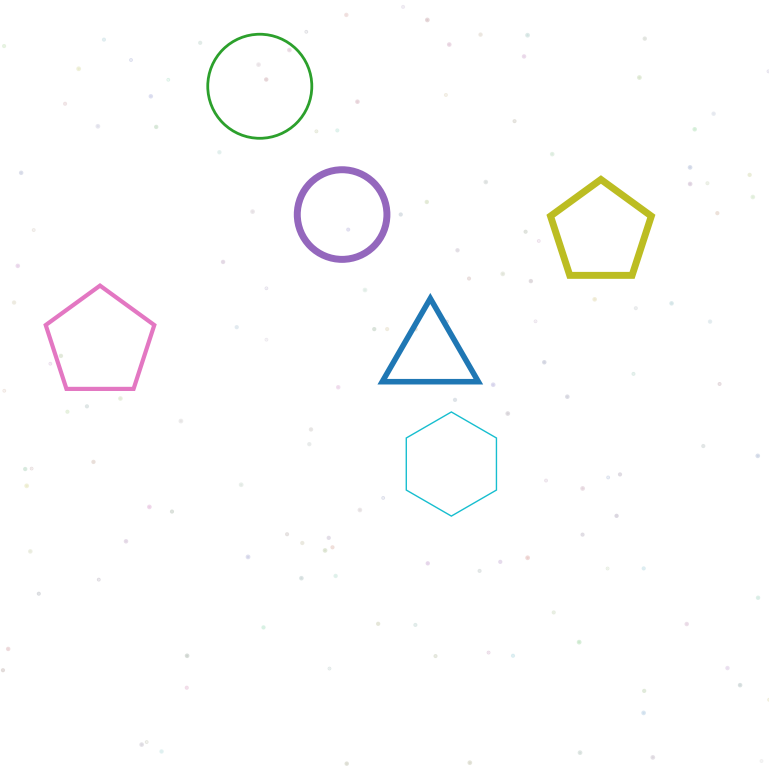[{"shape": "triangle", "thickness": 2, "radius": 0.36, "center": [0.559, 0.54]}, {"shape": "circle", "thickness": 1, "radius": 0.34, "center": [0.337, 0.888]}, {"shape": "circle", "thickness": 2.5, "radius": 0.29, "center": [0.444, 0.721]}, {"shape": "pentagon", "thickness": 1.5, "radius": 0.37, "center": [0.13, 0.555]}, {"shape": "pentagon", "thickness": 2.5, "radius": 0.34, "center": [0.78, 0.698]}, {"shape": "hexagon", "thickness": 0.5, "radius": 0.34, "center": [0.586, 0.397]}]